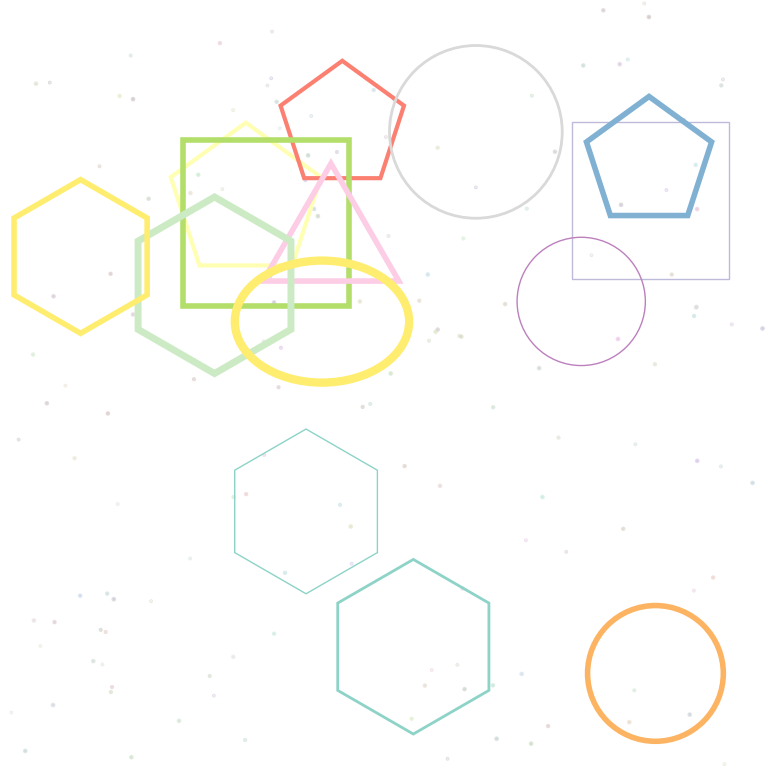[{"shape": "hexagon", "thickness": 1, "radius": 0.57, "center": [0.537, 0.16]}, {"shape": "hexagon", "thickness": 0.5, "radius": 0.53, "center": [0.397, 0.336]}, {"shape": "pentagon", "thickness": 1.5, "radius": 0.51, "center": [0.319, 0.738]}, {"shape": "square", "thickness": 0.5, "radius": 0.51, "center": [0.845, 0.74]}, {"shape": "pentagon", "thickness": 1.5, "radius": 0.42, "center": [0.445, 0.837]}, {"shape": "pentagon", "thickness": 2, "radius": 0.43, "center": [0.843, 0.789]}, {"shape": "circle", "thickness": 2, "radius": 0.44, "center": [0.851, 0.125]}, {"shape": "square", "thickness": 2, "radius": 0.54, "center": [0.346, 0.71]}, {"shape": "triangle", "thickness": 2, "radius": 0.51, "center": [0.43, 0.686]}, {"shape": "circle", "thickness": 1, "radius": 0.56, "center": [0.618, 0.829]}, {"shape": "circle", "thickness": 0.5, "radius": 0.42, "center": [0.755, 0.609]}, {"shape": "hexagon", "thickness": 2.5, "radius": 0.57, "center": [0.279, 0.63]}, {"shape": "oval", "thickness": 3, "radius": 0.57, "center": [0.418, 0.582]}, {"shape": "hexagon", "thickness": 2, "radius": 0.5, "center": [0.105, 0.667]}]